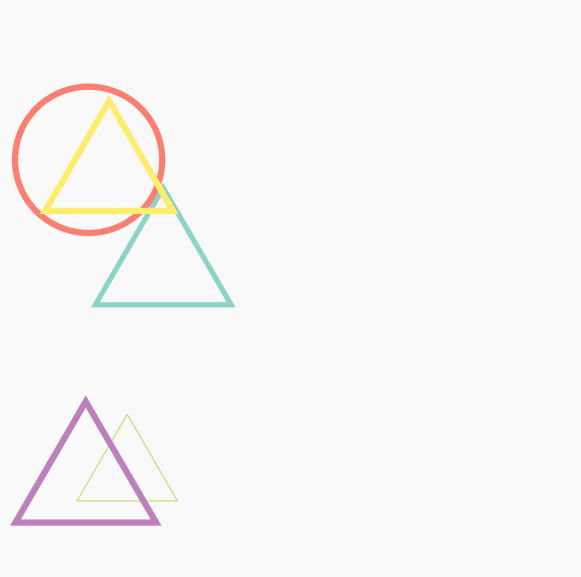[{"shape": "triangle", "thickness": 2.5, "radius": 0.67, "center": [0.281, 0.539]}, {"shape": "circle", "thickness": 3, "radius": 0.63, "center": [0.152, 0.722]}, {"shape": "triangle", "thickness": 0.5, "radius": 0.5, "center": [0.219, 0.182]}, {"shape": "triangle", "thickness": 3, "radius": 0.7, "center": [0.148, 0.164]}, {"shape": "triangle", "thickness": 3, "radius": 0.63, "center": [0.188, 0.697]}]